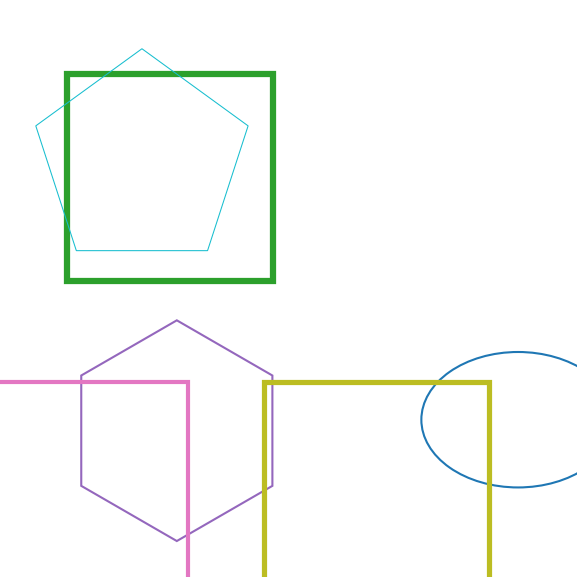[{"shape": "oval", "thickness": 1, "radius": 0.84, "center": [0.897, 0.272]}, {"shape": "square", "thickness": 3, "radius": 0.89, "center": [0.295, 0.692]}, {"shape": "hexagon", "thickness": 1, "radius": 0.96, "center": [0.306, 0.253]}, {"shape": "square", "thickness": 2, "radius": 0.91, "center": [0.145, 0.156]}, {"shape": "square", "thickness": 2.5, "radius": 0.97, "center": [0.651, 0.142]}, {"shape": "pentagon", "thickness": 0.5, "radius": 0.97, "center": [0.246, 0.721]}]